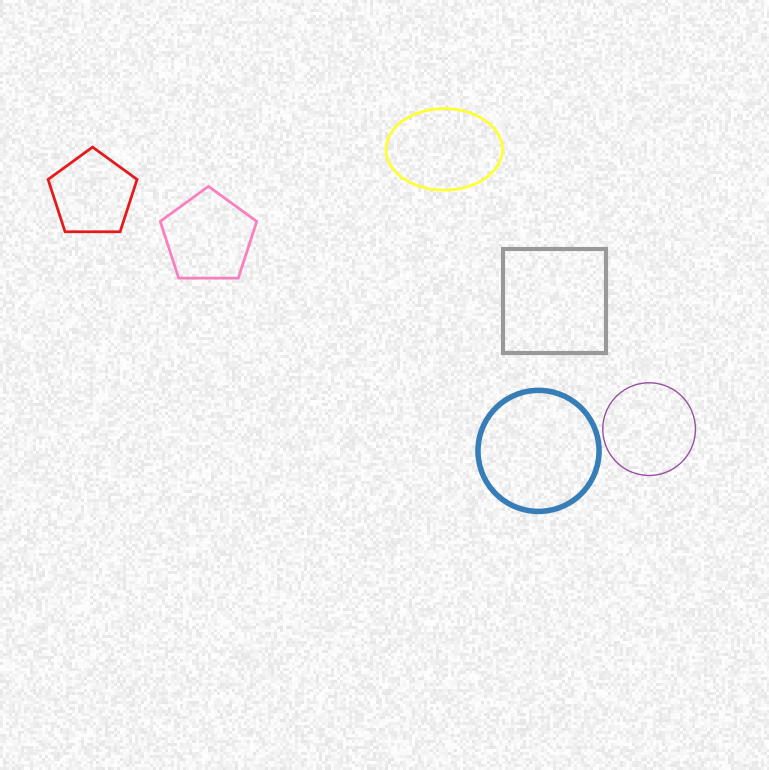[{"shape": "pentagon", "thickness": 1, "radius": 0.3, "center": [0.12, 0.748]}, {"shape": "circle", "thickness": 2, "radius": 0.39, "center": [0.699, 0.414]}, {"shape": "circle", "thickness": 0.5, "radius": 0.3, "center": [0.843, 0.443]}, {"shape": "oval", "thickness": 1, "radius": 0.38, "center": [0.577, 0.806]}, {"shape": "pentagon", "thickness": 1, "radius": 0.33, "center": [0.271, 0.692]}, {"shape": "square", "thickness": 1.5, "radius": 0.34, "center": [0.72, 0.609]}]